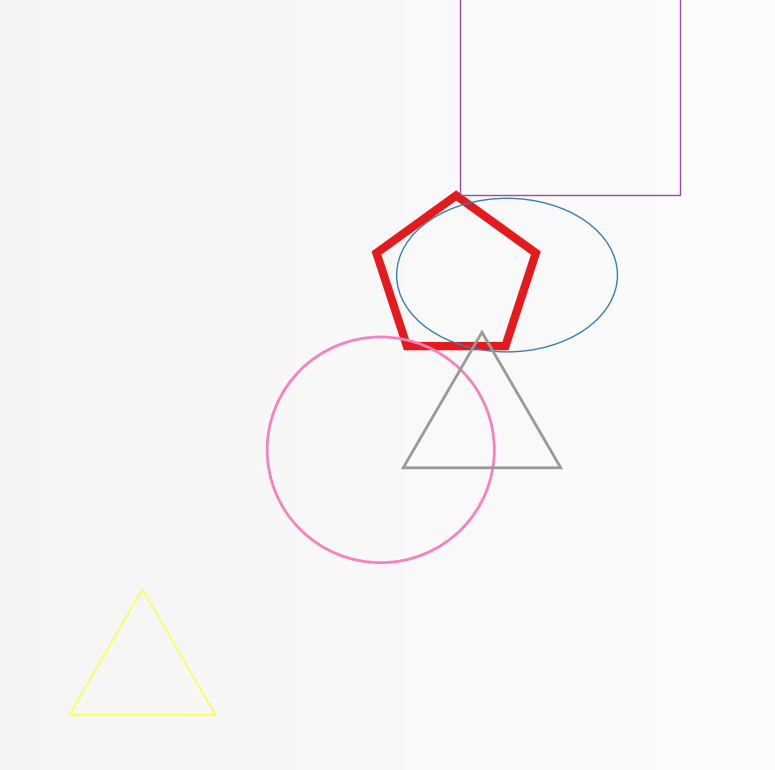[{"shape": "pentagon", "thickness": 3, "radius": 0.54, "center": [0.589, 0.638]}, {"shape": "oval", "thickness": 0.5, "radius": 0.71, "center": [0.654, 0.643]}, {"shape": "square", "thickness": 0.5, "radius": 0.71, "center": [0.736, 0.889]}, {"shape": "triangle", "thickness": 0.5, "radius": 0.54, "center": [0.184, 0.126]}, {"shape": "circle", "thickness": 1, "radius": 0.73, "center": [0.491, 0.416]}, {"shape": "triangle", "thickness": 1, "radius": 0.59, "center": [0.622, 0.451]}]